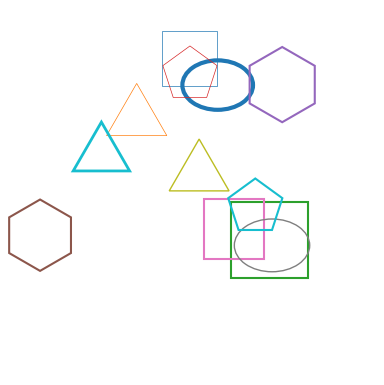[{"shape": "oval", "thickness": 3, "radius": 0.46, "center": [0.565, 0.779]}, {"shape": "square", "thickness": 0.5, "radius": 0.36, "center": [0.492, 0.848]}, {"shape": "triangle", "thickness": 0.5, "radius": 0.45, "center": [0.355, 0.693]}, {"shape": "square", "thickness": 1.5, "radius": 0.5, "center": [0.7, 0.377]}, {"shape": "pentagon", "thickness": 0.5, "radius": 0.37, "center": [0.493, 0.807]}, {"shape": "hexagon", "thickness": 1.5, "radius": 0.49, "center": [0.733, 0.78]}, {"shape": "hexagon", "thickness": 1.5, "radius": 0.46, "center": [0.104, 0.389]}, {"shape": "square", "thickness": 1.5, "radius": 0.39, "center": [0.608, 0.406]}, {"shape": "oval", "thickness": 1, "radius": 0.49, "center": [0.707, 0.363]}, {"shape": "triangle", "thickness": 1, "radius": 0.45, "center": [0.517, 0.549]}, {"shape": "pentagon", "thickness": 1.5, "radius": 0.37, "center": [0.663, 0.462]}, {"shape": "triangle", "thickness": 2, "radius": 0.42, "center": [0.263, 0.598]}]